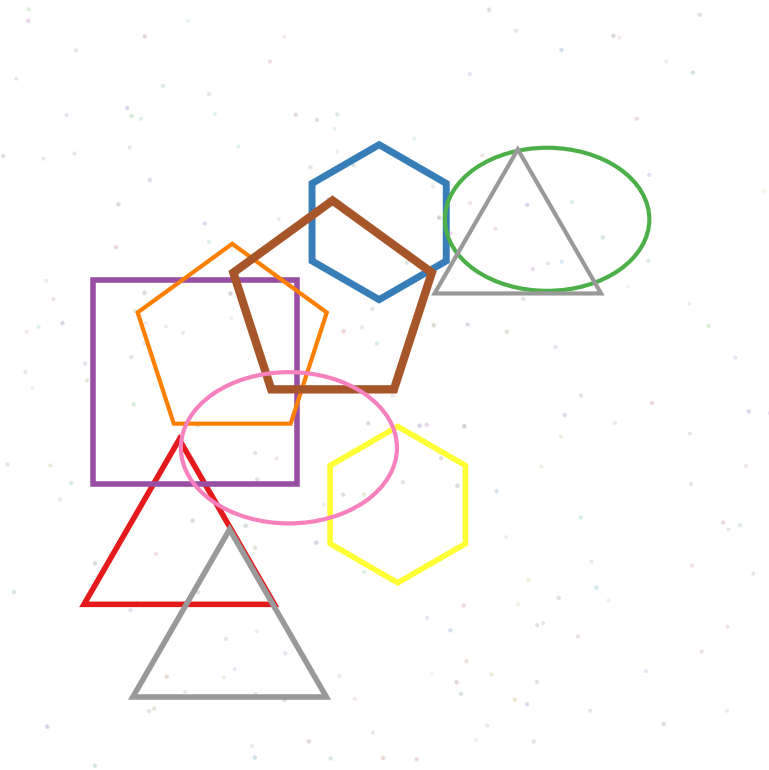[{"shape": "triangle", "thickness": 2, "radius": 0.71, "center": [0.233, 0.287]}, {"shape": "hexagon", "thickness": 2.5, "radius": 0.5, "center": [0.492, 0.711]}, {"shape": "oval", "thickness": 1.5, "radius": 0.66, "center": [0.711, 0.715]}, {"shape": "square", "thickness": 2, "radius": 0.66, "center": [0.253, 0.504]}, {"shape": "pentagon", "thickness": 1.5, "radius": 0.65, "center": [0.302, 0.554]}, {"shape": "hexagon", "thickness": 2, "radius": 0.51, "center": [0.517, 0.345]}, {"shape": "pentagon", "thickness": 3, "radius": 0.68, "center": [0.432, 0.604]}, {"shape": "oval", "thickness": 1.5, "radius": 0.7, "center": [0.375, 0.418]}, {"shape": "triangle", "thickness": 2, "radius": 0.73, "center": [0.298, 0.167]}, {"shape": "triangle", "thickness": 1.5, "radius": 0.62, "center": [0.672, 0.681]}]